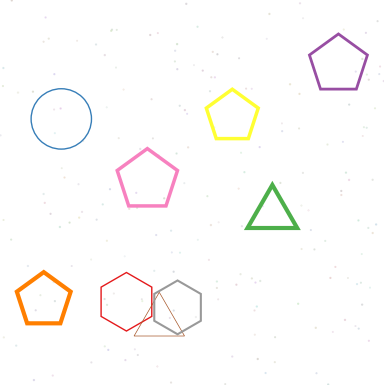[{"shape": "hexagon", "thickness": 1, "radius": 0.38, "center": [0.328, 0.216]}, {"shape": "circle", "thickness": 1, "radius": 0.39, "center": [0.159, 0.691]}, {"shape": "triangle", "thickness": 3, "radius": 0.37, "center": [0.707, 0.445]}, {"shape": "pentagon", "thickness": 2, "radius": 0.4, "center": [0.879, 0.833]}, {"shape": "pentagon", "thickness": 3, "radius": 0.37, "center": [0.114, 0.22]}, {"shape": "pentagon", "thickness": 2.5, "radius": 0.35, "center": [0.603, 0.697]}, {"shape": "triangle", "thickness": 0.5, "radius": 0.38, "center": [0.414, 0.165]}, {"shape": "pentagon", "thickness": 2.5, "radius": 0.41, "center": [0.383, 0.532]}, {"shape": "hexagon", "thickness": 1.5, "radius": 0.35, "center": [0.461, 0.202]}]